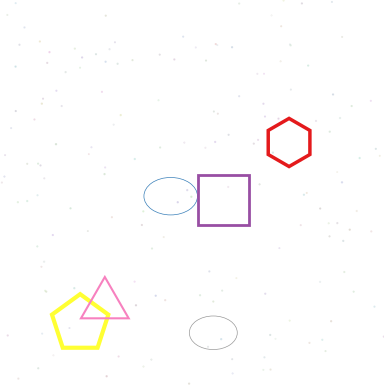[{"shape": "hexagon", "thickness": 2.5, "radius": 0.31, "center": [0.751, 0.63]}, {"shape": "oval", "thickness": 0.5, "radius": 0.35, "center": [0.443, 0.49]}, {"shape": "square", "thickness": 2, "radius": 0.33, "center": [0.58, 0.481]}, {"shape": "pentagon", "thickness": 3, "radius": 0.38, "center": [0.208, 0.159]}, {"shape": "triangle", "thickness": 1.5, "radius": 0.36, "center": [0.272, 0.209]}, {"shape": "oval", "thickness": 0.5, "radius": 0.31, "center": [0.554, 0.136]}]